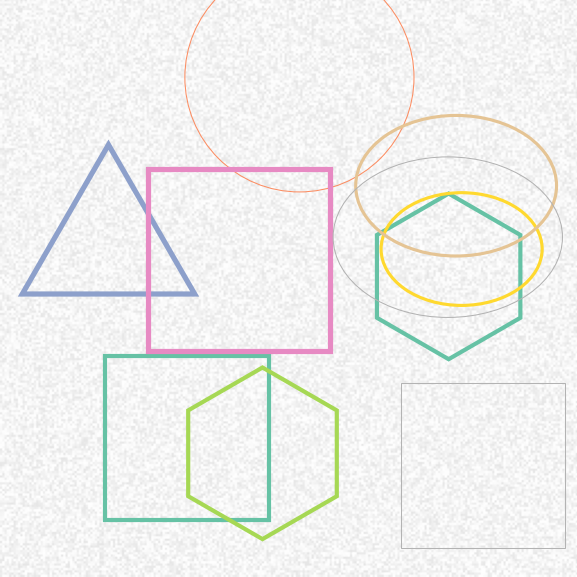[{"shape": "square", "thickness": 2, "radius": 0.71, "center": [0.324, 0.241]}, {"shape": "hexagon", "thickness": 2, "radius": 0.72, "center": [0.777, 0.521]}, {"shape": "circle", "thickness": 0.5, "radius": 0.99, "center": [0.518, 0.865]}, {"shape": "triangle", "thickness": 2.5, "radius": 0.86, "center": [0.188, 0.576]}, {"shape": "square", "thickness": 2.5, "radius": 0.79, "center": [0.414, 0.549]}, {"shape": "hexagon", "thickness": 2, "radius": 0.74, "center": [0.455, 0.214]}, {"shape": "oval", "thickness": 1.5, "radius": 0.7, "center": [0.799, 0.568]}, {"shape": "oval", "thickness": 1.5, "radius": 0.87, "center": [0.79, 0.678]}, {"shape": "oval", "thickness": 0.5, "radius": 0.99, "center": [0.775, 0.588]}, {"shape": "square", "thickness": 0.5, "radius": 0.71, "center": [0.836, 0.193]}]